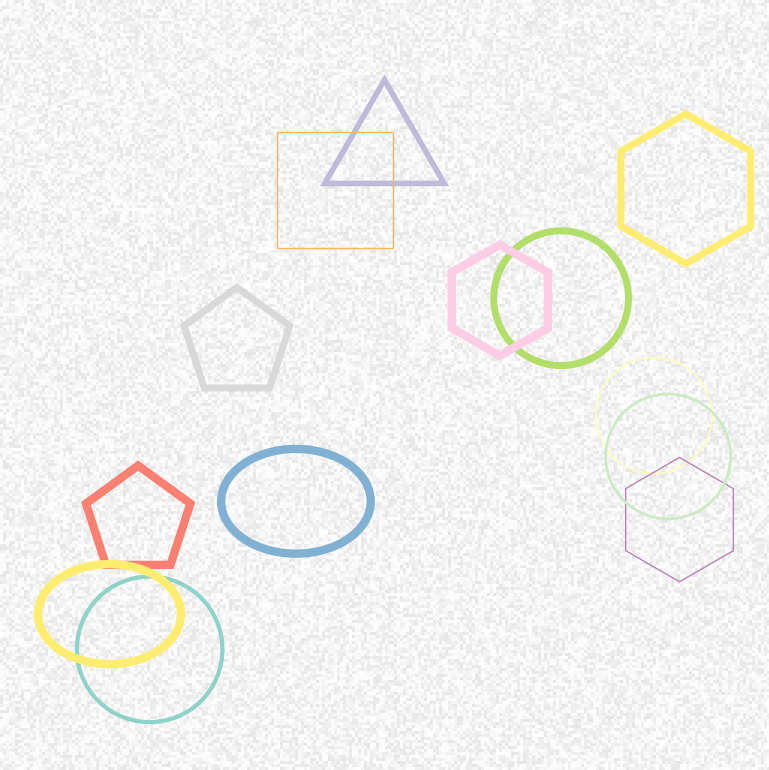[{"shape": "circle", "thickness": 1.5, "radius": 0.47, "center": [0.194, 0.157]}, {"shape": "circle", "thickness": 0.5, "radius": 0.38, "center": [0.849, 0.46]}, {"shape": "triangle", "thickness": 2, "radius": 0.45, "center": [0.499, 0.807]}, {"shape": "pentagon", "thickness": 3, "radius": 0.36, "center": [0.179, 0.324]}, {"shape": "oval", "thickness": 3, "radius": 0.49, "center": [0.384, 0.349]}, {"shape": "square", "thickness": 0.5, "radius": 0.38, "center": [0.435, 0.753]}, {"shape": "circle", "thickness": 2.5, "radius": 0.44, "center": [0.729, 0.613]}, {"shape": "hexagon", "thickness": 3, "radius": 0.36, "center": [0.649, 0.61]}, {"shape": "pentagon", "thickness": 2.5, "radius": 0.36, "center": [0.308, 0.555]}, {"shape": "hexagon", "thickness": 0.5, "radius": 0.4, "center": [0.882, 0.325]}, {"shape": "circle", "thickness": 1, "radius": 0.41, "center": [0.868, 0.407]}, {"shape": "oval", "thickness": 3, "radius": 0.46, "center": [0.142, 0.202]}, {"shape": "hexagon", "thickness": 2.5, "radius": 0.49, "center": [0.891, 0.755]}]